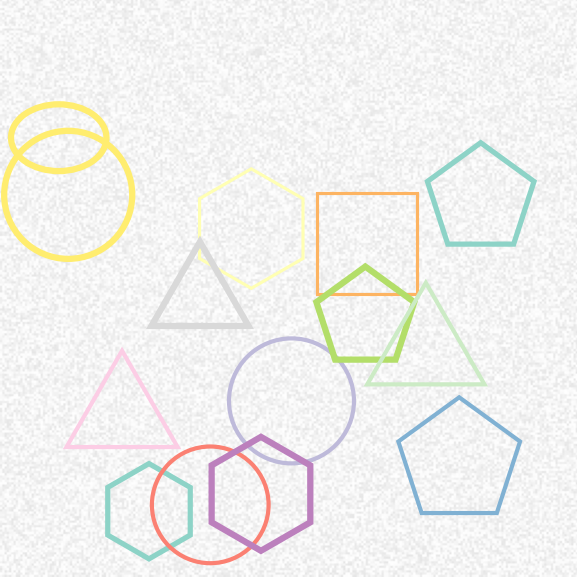[{"shape": "hexagon", "thickness": 2.5, "radius": 0.41, "center": [0.258, 0.114]}, {"shape": "pentagon", "thickness": 2.5, "radius": 0.49, "center": [0.832, 0.655]}, {"shape": "hexagon", "thickness": 1.5, "radius": 0.52, "center": [0.435, 0.603]}, {"shape": "circle", "thickness": 2, "radius": 0.54, "center": [0.505, 0.305]}, {"shape": "circle", "thickness": 2, "radius": 0.51, "center": [0.364, 0.125]}, {"shape": "pentagon", "thickness": 2, "radius": 0.55, "center": [0.795, 0.2]}, {"shape": "square", "thickness": 1.5, "radius": 0.44, "center": [0.636, 0.577]}, {"shape": "pentagon", "thickness": 3, "radius": 0.45, "center": [0.633, 0.448]}, {"shape": "triangle", "thickness": 2, "radius": 0.56, "center": [0.211, 0.281]}, {"shape": "triangle", "thickness": 3, "radius": 0.49, "center": [0.346, 0.483]}, {"shape": "hexagon", "thickness": 3, "radius": 0.49, "center": [0.452, 0.144]}, {"shape": "triangle", "thickness": 2, "radius": 0.59, "center": [0.737, 0.392]}, {"shape": "circle", "thickness": 3, "radius": 0.55, "center": [0.118, 0.662]}, {"shape": "oval", "thickness": 3, "radius": 0.41, "center": [0.102, 0.761]}]